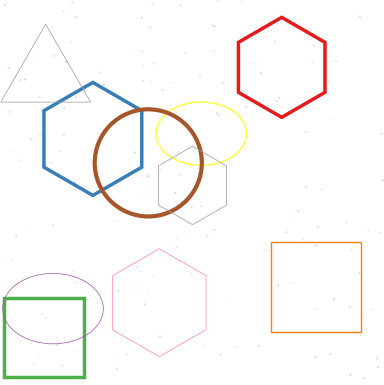[{"shape": "hexagon", "thickness": 2.5, "radius": 0.65, "center": [0.732, 0.825]}, {"shape": "hexagon", "thickness": 2.5, "radius": 0.73, "center": [0.241, 0.639]}, {"shape": "square", "thickness": 2.5, "radius": 0.51, "center": [0.114, 0.124]}, {"shape": "oval", "thickness": 0.5, "radius": 0.65, "center": [0.138, 0.198]}, {"shape": "square", "thickness": 1, "radius": 0.58, "center": [0.82, 0.255]}, {"shape": "oval", "thickness": 1, "radius": 0.59, "center": [0.523, 0.653]}, {"shape": "circle", "thickness": 3, "radius": 0.7, "center": [0.385, 0.577]}, {"shape": "hexagon", "thickness": 0.5, "radius": 0.7, "center": [0.414, 0.214]}, {"shape": "hexagon", "thickness": 0.5, "radius": 0.51, "center": [0.5, 0.518]}, {"shape": "triangle", "thickness": 0.5, "radius": 0.67, "center": [0.119, 0.802]}]